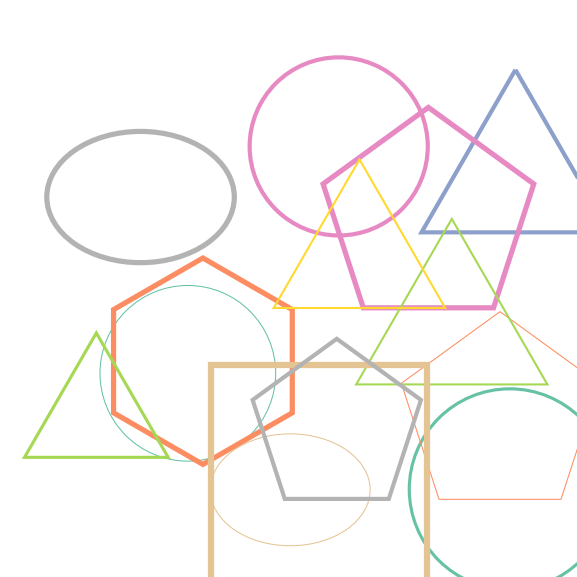[{"shape": "circle", "thickness": 0.5, "radius": 0.76, "center": [0.325, 0.353]}, {"shape": "circle", "thickness": 1.5, "radius": 0.87, "center": [0.883, 0.152]}, {"shape": "hexagon", "thickness": 2.5, "radius": 0.89, "center": [0.351, 0.374]}, {"shape": "pentagon", "thickness": 0.5, "radius": 0.9, "center": [0.866, 0.28]}, {"shape": "triangle", "thickness": 2, "radius": 0.94, "center": [0.893, 0.691]}, {"shape": "circle", "thickness": 2, "radius": 0.77, "center": [0.587, 0.746]}, {"shape": "pentagon", "thickness": 2.5, "radius": 0.96, "center": [0.742, 0.621]}, {"shape": "triangle", "thickness": 1.5, "radius": 0.72, "center": [0.167, 0.279]}, {"shape": "triangle", "thickness": 1, "radius": 0.96, "center": [0.782, 0.429]}, {"shape": "triangle", "thickness": 1, "radius": 0.86, "center": [0.622, 0.552]}, {"shape": "oval", "thickness": 0.5, "radius": 0.69, "center": [0.503, 0.151]}, {"shape": "square", "thickness": 3, "radius": 0.94, "center": [0.552, 0.18]}, {"shape": "pentagon", "thickness": 2, "radius": 0.77, "center": [0.583, 0.259]}, {"shape": "oval", "thickness": 2.5, "radius": 0.81, "center": [0.243, 0.658]}]